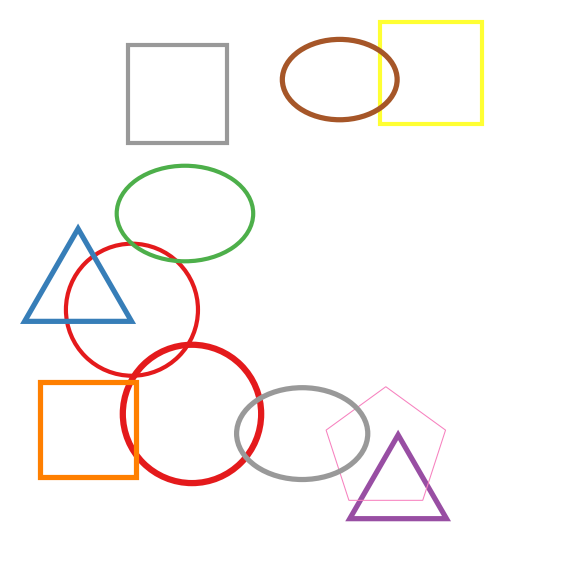[{"shape": "circle", "thickness": 3, "radius": 0.6, "center": [0.332, 0.282]}, {"shape": "circle", "thickness": 2, "radius": 0.57, "center": [0.228, 0.463]}, {"shape": "triangle", "thickness": 2.5, "radius": 0.53, "center": [0.135, 0.496]}, {"shape": "oval", "thickness": 2, "radius": 0.59, "center": [0.32, 0.629]}, {"shape": "triangle", "thickness": 2.5, "radius": 0.48, "center": [0.689, 0.149]}, {"shape": "square", "thickness": 2.5, "radius": 0.41, "center": [0.152, 0.256]}, {"shape": "square", "thickness": 2, "radius": 0.44, "center": [0.746, 0.873]}, {"shape": "oval", "thickness": 2.5, "radius": 0.5, "center": [0.588, 0.861]}, {"shape": "pentagon", "thickness": 0.5, "radius": 0.54, "center": [0.668, 0.221]}, {"shape": "oval", "thickness": 2.5, "radius": 0.57, "center": [0.523, 0.248]}, {"shape": "square", "thickness": 2, "radius": 0.43, "center": [0.307, 0.837]}]